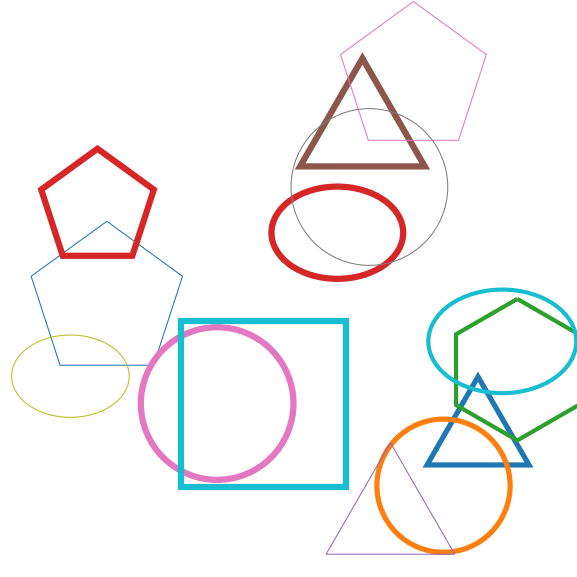[{"shape": "pentagon", "thickness": 0.5, "radius": 0.69, "center": [0.185, 0.478]}, {"shape": "triangle", "thickness": 2.5, "radius": 0.51, "center": [0.828, 0.245]}, {"shape": "circle", "thickness": 2.5, "radius": 0.58, "center": [0.768, 0.158]}, {"shape": "hexagon", "thickness": 2, "radius": 0.61, "center": [0.896, 0.359]}, {"shape": "pentagon", "thickness": 3, "radius": 0.51, "center": [0.169, 0.639]}, {"shape": "oval", "thickness": 3, "radius": 0.57, "center": [0.584, 0.596]}, {"shape": "triangle", "thickness": 0.5, "radius": 0.64, "center": [0.676, 0.104]}, {"shape": "triangle", "thickness": 3, "radius": 0.62, "center": [0.628, 0.773]}, {"shape": "circle", "thickness": 3, "radius": 0.66, "center": [0.376, 0.3]}, {"shape": "pentagon", "thickness": 0.5, "radius": 0.66, "center": [0.716, 0.864]}, {"shape": "circle", "thickness": 0.5, "radius": 0.68, "center": [0.64, 0.675]}, {"shape": "oval", "thickness": 0.5, "radius": 0.51, "center": [0.122, 0.348]}, {"shape": "oval", "thickness": 2, "radius": 0.64, "center": [0.87, 0.408]}, {"shape": "square", "thickness": 3, "radius": 0.72, "center": [0.456, 0.3]}]